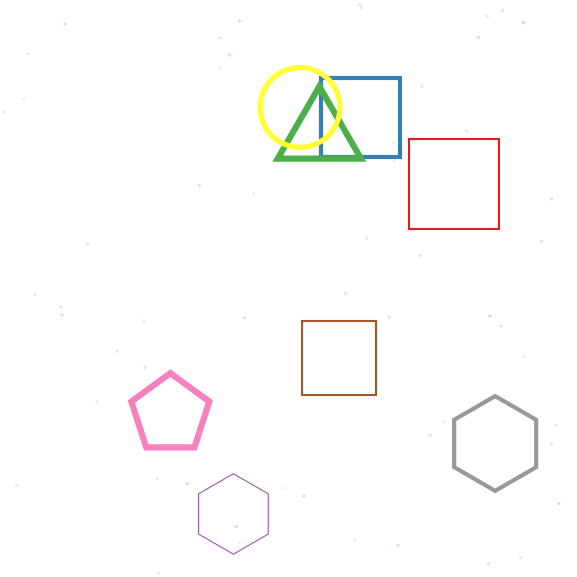[{"shape": "square", "thickness": 1, "radius": 0.39, "center": [0.786, 0.68]}, {"shape": "square", "thickness": 2, "radius": 0.34, "center": [0.625, 0.796]}, {"shape": "triangle", "thickness": 3, "radius": 0.42, "center": [0.553, 0.766]}, {"shape": "hexagon", "thickness": 0.5, "radius": 0.35, "center": [0.404, 0.109]}, {"shape": "circle", "thickness": 2.5, "radius": 0.35, "center": [0.519, 0.813]}, {"shape": "square", "thickness": 1, "radius": 0.32, "center": [0.586, 0.38]}, {"shape": "pentagon", "thickness": 3, "radius": 0.35, "center": [0.295, 0.282]}, {"shape": "hexagon", "thickness": 2, "radius": 0.41, "center": [0.857, 0.231]}]